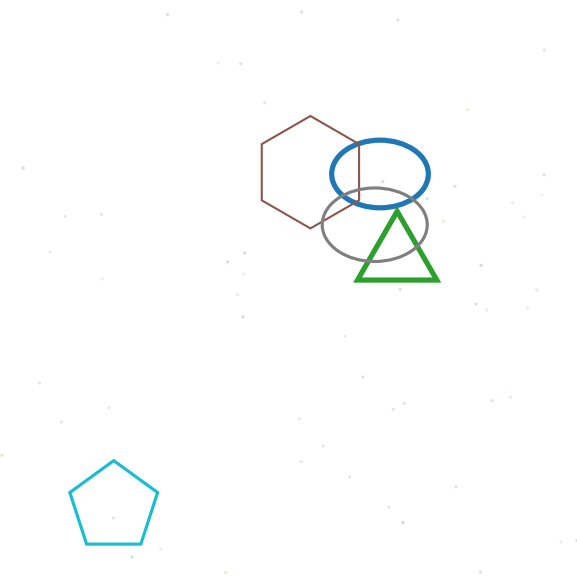[{"shape": "oval", "thickness": 2.5, "radius": 0.42, "center": [0.658, 0.698]}, {"shape": "triangle", "thickness": 2.5, "radius": 0.4, "center": [0.688, 0.554]}, {"shape": "hexagon", "thickness": 1, "radius": 0.49, "center": [0.538, 0.701]}, {"shape": "oval", "thickness": 1.5, "radius": 0.45, "center": [0.649, 0.61]}, {"shape": "pentagon", "thickness": 1.5, "radius": 0.4, "center": [0.197, 0.122]}]